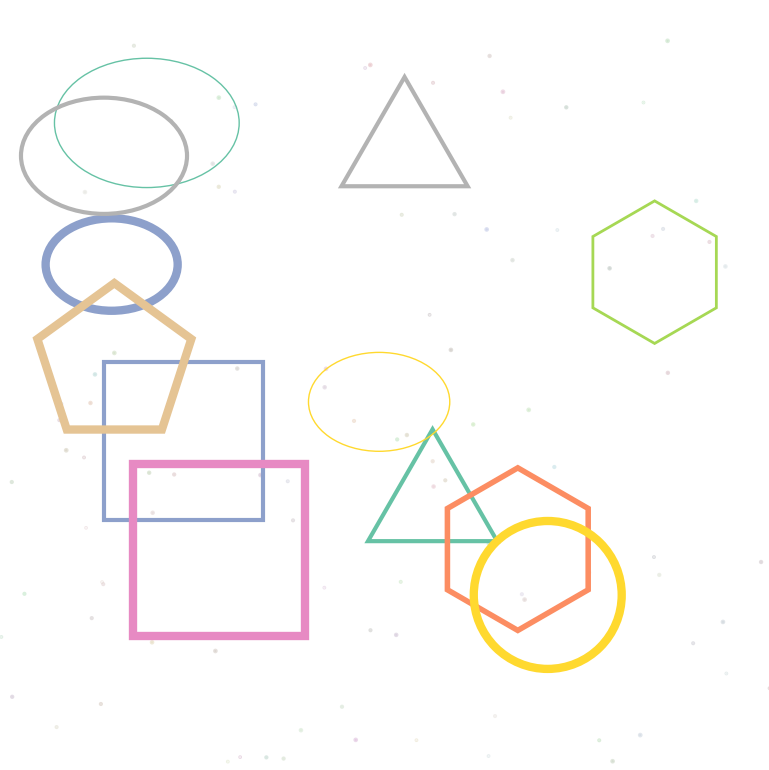[{"shape": "triangle", "thickness": 1.5, "radius": 0.48, "center": [0.562, 0.346]}, {"shape": "oval", "thickness": 0.5, "radius": 0.6, "center": [0.191, 0.84]}, {"shape": "hexagon", "thickness": 2, "radius": 0.53, "center": [0.672, 0.287]}, {"shape": "square", "thickness": 1.5, "radius": 0.51, "center": [0.239, 0.427]}, {"shape": "oval", "thickness": 3, "radius": 0.43, "center": [0.145, 0.656]}, {"shape": "square", "thickness": 3, "radius": 0.56, "center": [0.284, 0.286]}, {"shape": "hexagon", "thickness": 1, "radius": 0.46, "center": [0.85, 0.647]}, {"shape": "circle", "thickness": 3, "radius": 0.48, "center": [0.711, 0.227]}, {"shape": "oval", "thickness": 0.5, "radius": 0.46, "center": [0.492, 0.478]}, {"shape": "pentagon", "thickness": 3, "radius": 0.53, "center": [0.148, 0.527]}, {"shape": "oval", "thickness": 1.5, "radius": 0.54, "center": [0.135, 0.798]}, {"shape": "triangle", "thickness": 1.5, "radius": 0.47, "center": [0.525, 0.805]}]